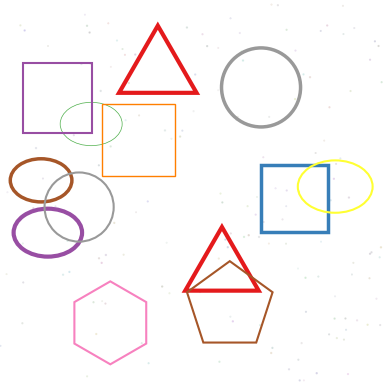[{"shape": "triangle", "thickness": 3, "radius": 0.58, "center": [0.41, 0.817]}, {"shape": "triangle", "thickness": 3, "radius": 0.55, "center": [0.576, 0.3]}, {"shape": "square", "thickness": 2.5, "radius": 0.44, "center": [0.766, 0.485]}, {"shape": "oval", "thickness": 0.5, "radius": 0.4, "center": [0.237, 0.678]}, {"shape": "square", "thickness": 1.5, "radius": 0.45, "center": [0.15, 0.746]}, {"shape": "oval", "thickness": 3, "radius": 0.44, "center": [0.124, 0.396]}, {"shape": "square", "thickness": 1, "radius": 0.47, "center": [0.359, 0.637]}, {"shape": "oval", "thickness": 1.5, "radius": 0.49, "center": [0.871, 0.515]}, {"shape": "oval", "thickness": 2.5, "radius": 0.4, "center": [0.107, 0.532]}, {"shape": "pentagon", "thickness": 1.5, "radius": 0.58, "center": [0.597, 0.205]}, {"shape": "hexagon", "thickness": 1.5, "radius": 0.54, "center": [0.287, 0.161]}, {"shape": "circle", "thickness": 2.5, "radius": 0.51, "center": [0.678, 0.773]}, {"shape": "circle", "thickness": 1.5, "radius": 0.45, "center": [0.206, 0.462]}]